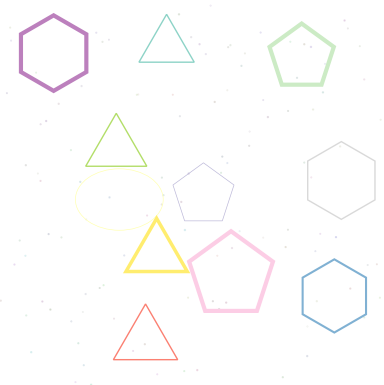[{"shape": "triangle", "thickness": 1, "radius": 0.41, "center": [0.433, 0.88]}, {"shape": "oval", "thickness": 0.5, "radius": 0.57, "center": [0.31, 0.482]}, {"shape": "pentagon", "thickness": 0.5, "radius": 0.42, "center": [0.529, 0.494]}, {"shape": "triangle", "thickness": 1, "radius": 0.48, "center": [0.378, 0.114]}, {"shape": "hexagon", "thickness": 1.5, "radius": 0.48, "center": [0.868, 0.231]}, {"shape": "triangle", "thickness": 1, "radius": 0.46, "center": [0.302, 0.614]}, {"shape": "pentagon", "thickness": 3, "radius": 0.57, "center": [0.6, 0.285]}, {"shape": "hexagon", "thickness": 1, "radius": 0.5, "center": [0.887, 0.531]}, {"shape": "hexagon", "thickness": 3, "radius": 0.49, "center": [0.139, 0.862]}, {"shape": "pentagon", "thickness": 3, "radius": 0.44, "center": [0.784, 0.851]}, {"shape": "triangle", "thickness": 2.5, "radius": 0.46, "center": [0.407, 0.341]}]